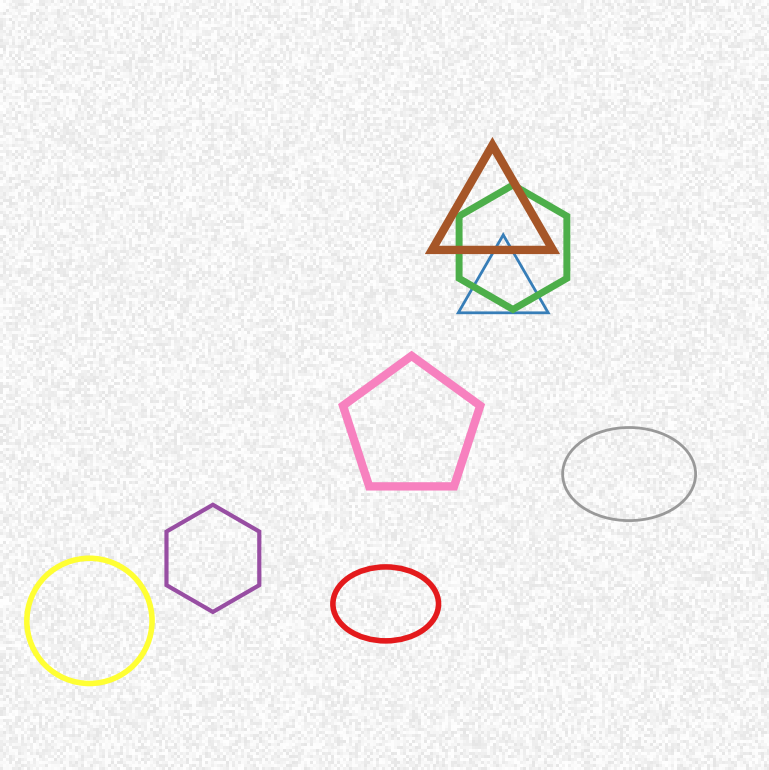[{"shape": "oval", "thickness": 2, "radius": 0.34, "center": [0.501, 0.216]}, {"shape": "triangle", "thickness": 1, "radius": 0.34, "center": [0.654, 0.627]}, {"shape": "hexagon", "thickness": 2.5, "radius": 0.4, "center": [0.666, 0.679]}, {"shape": "hexagon", "thickness": 1.5, "radius": 0.35, "center": [0.276, 0.275]}, {"shape": "circle", "thickness": 2, "radius": 0.41, "center": [0.116, 0.194]}, {"shape": "triangle", "thickness": 3, "radius": 0.45, "center": [0.64, 0.721]}, {"shape": "pentagon", "thickness": 3, "radius": 0.47, "center": [0.535, 0.444]}, {"shape": "oval", "thickness": 1, "radius": 0.43, "center": [0.817, 0.384]}]